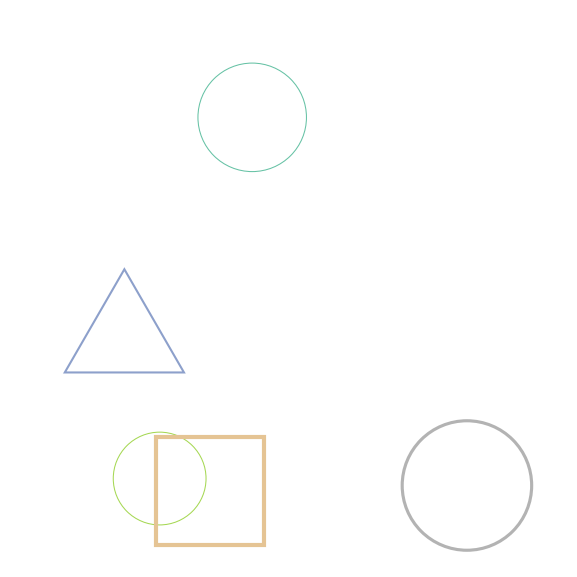[{"shape": "circle", "thickness": 0.5, "radius": 0.47, "center": [0.437, 0.796]}, {"shape": "triangle", "thickness": 1, "radius": 0.6, "center": [0.215, 0.414]}, {"shape": "circle", "thickness": 0.5, "radius": 0.4, "center": [0.276, 0.17]}, {"shape": "square", "thickness": 2, "radius": 0.47, "center": [0.363, 0.149]}, {"shape": "circle", "thickness": 1.5, "radius": 0.56, "center": [0.809, 0.158]}]